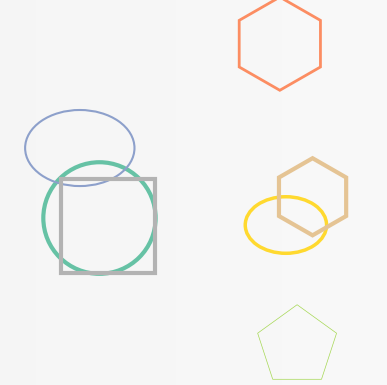[{"shape": "circle", "thickness": 3, "radius": 0.72, "center": [0.257, 0.434]}, {"shape": "hexagon", "thickness": 2, "radius": 0.61, "center": [0.722, 0.887]}, {"shape": "oval", "thickness": 1.5, "radius": 0.71, "center": [0.206, 0.616]}, {"shape": "pentagon", "thickness": 0.5, "radius": 0.54, "center": [0.767, 0.101]}, {"shape": "oval", "thickness": 2.5, "radius": 0.52, "center": [0.738, 0.416]}, {"shape": "hexagon", "thickness": 3, "radius": 0.5, "center": [0.807, 0.489]}, {"shape": "square", "thickness": 3, "radius": 0.61, "center": [0.279, 0.412]}]